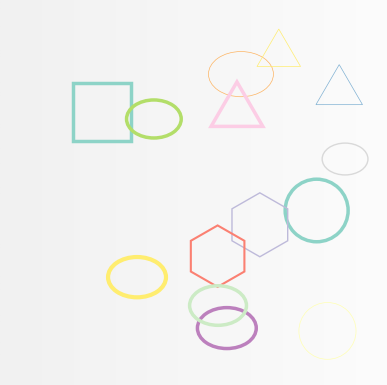[{"shape": "square", "thickness": 2.5, "radius": 0.38, "center": [0.262, 0.71]}, {"shape": "circle", "thickness": 2.5, "radius": 0.41, "center": [0.817, 0.453]}, {"shape": "circle", "thickness": 0.5, "radius": 0.37, "center": [0.845, 0.14]}, {"shape": "hexagon", "thickness": 1, "radius": 0.42, "center": [0.671, 0.416]}, {"shape": "hexagon", "thickness": 1.5, "radius": 0.4, "center": [0.562, 0.335]}, {"shape": "triangle", "thickness": 0.5, "radius": 0.35, "center": [0.875, 0.763]}, {"shape": "oval", "thickness": 0.5, "radius": 0.42, "center": [0.622, 0.807]}, {"shape": "oval", "thickness": 2.5, "radius": 0.35, "center": [0.397, 0.691]}, {"shape": "triangle", "thickness": 2.5, "radius": 0.39, "center": [0.612, 0.71]}, {"shape": "oval", "thickness": 1, "radius": 0.3, "center": [0.89, 0.587]}, {"shape": "oval", "thickness": 2.5, "radius": 0.38, "center": [0.585, 0.148]}, {"shape": "oval", "thickness": 2.5, "radius": 0.37, "center": [0.563, 0.206]}, {"shape": "triangle", "thickness": 0.5, "radius": 0.32, "center": [0.719, 0.86]}, {"shape": "oval", "thickness": 3, "radius": 0.37, "center": [0.354, 0.28]}]